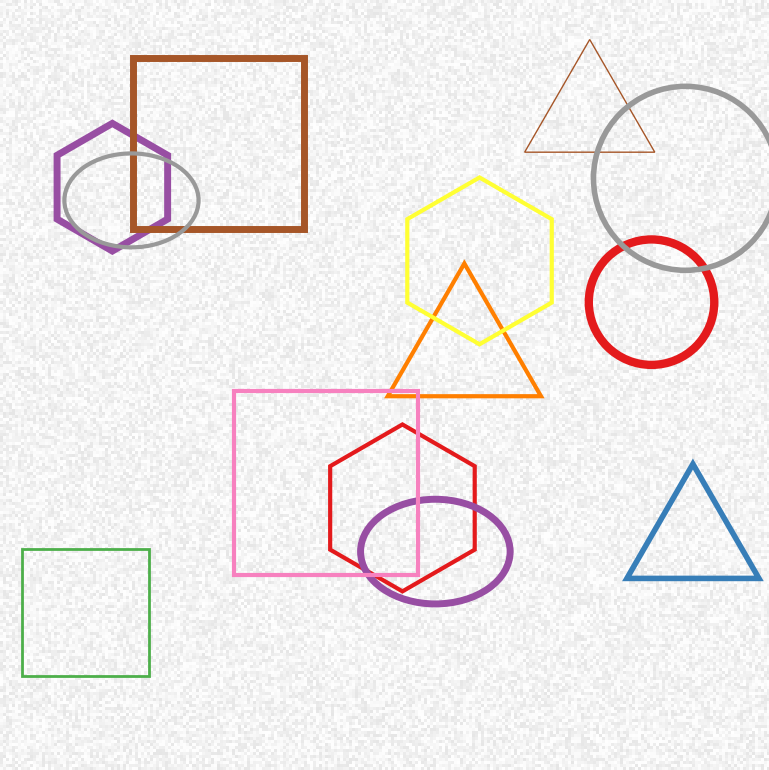[{"shape": "hexagon", "thickness": 1.5, "radius": 0.54, "center": [0.523, 0.34]}, {"shape": "circle", "thickness": 3, "radius": 0.41, "center": [0.846, 0.608]}, {"shape": "triangle", "thickness": 2, "radius": 0.5, "center": [0.9, 0.298]}, {"shape": "square", "thickness": 1, "radius": 0.41, "center": [0.111, 0.204]}, {"shape": "oval", "thickness": 2.5, "radius": 0.49, "center": [0.565, 0.284]}, {"shape": "hexagon", "thickness": 2.5, "radius": 0.41, "center": [0.146, 0.757]}, {"shape": "triangle", "thickness": 1.5, "radius": 0.57, "center": [0.603, 0.543]}, {"shape": "hexagon", "thickness": 1.5, "radius": 0.54, "center": [0.623, 0.661]}, {"shape": "triangle", "thickness": 0.5, "radius": 0.49, "center": [0.766, 0.851]}, {"shape": "square", "thickness": 2.5, "radius": 0.55, "center": [0.283, 0.814]}, {"shape": "square", "thickness": 1.5, "radius": 0.6, "center": [0.423, 0.373]}, {"shape": "oval", "thickness": 1.5, "radius": 0.44, "center": [0.171, 0.74]}, {"shape": "circle", "thickness": 2, "radius": 0.6, "center": [0.89, 0.768]}]